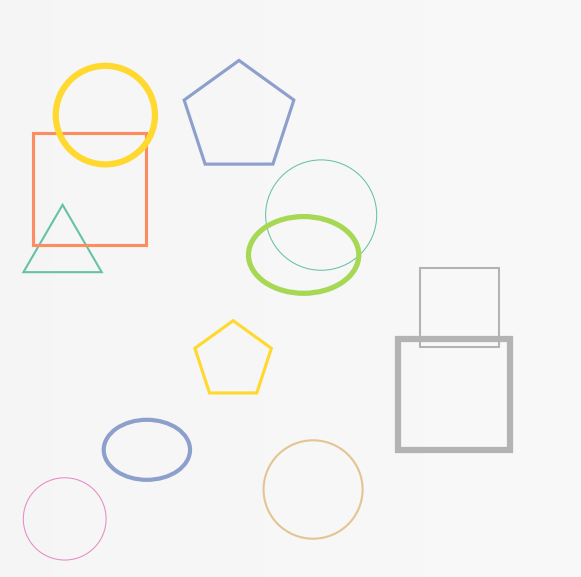[{"shape": "triangle", "thickness": 1, "radius": 0.39, "center": [0.108, 0.567]}, {"shape": "circle", "thickness": 0.5, "radius": 0.48, "center": [0.553, 0.627]}, {"shape": "square", "thickness": 1.5, "radius": 0.48, "center": [0.154, 0.671]}, {"shape": "oval", "thickness": 2, "radius": 0.37, "center": [0.253, 0.22]}, {"shape": "pentagon", "thickness": 1.5, "radius": 0.5, "center": [0.411, 0.795]}, {"shape": "circle", "thickness": 0.5, "radius": 0.36, "center": [0.111, 0.101]}, {"shape": "oval", "thickness": 2.5, "radius": 0.47, "center": [0.522, 0.558]}, {"shape": "pentagon", "thickness": 1.5, "radius": 0.35, "center": [0.401, 0.375]}, {"shape": "circle", "thickness": 3, "radius": 0.43, "center": [0.181, 0.8]}, {"shape": "circle", "thickness": 1, "radius": 0.43, "center": [0.539, 0.151]}, {"shape": "square", "thickness": 1, "radius": 0.34, "center": [0.791, 0.467]}, {"shape": "square", "thickness": 3, "radius": 0.48, "center": [0.781, 0.316]}]